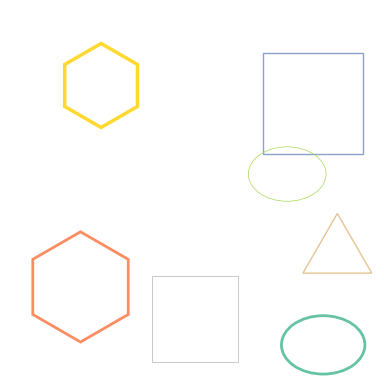[{"shape": "oval", "thickness": 2, "radius": 0.54, "center": [0.839, 0.104]}, {"shape": "hexagon", "thickness": 2, "radius": 0.72, "center": [0.209, 0.255]}, {"shape": "square", "thickness": 1, "radius": 0.65, "center": [0.813, 0.731]}, {"shape": "oval", "thickness": 0.5, "radius": 0.5, "center": [0.746, 0.548]}, {"shape": "hexagon", "thickness": 2.5, "radius": 0.55, "center": [0.263, 0.778]}, {"shape": "triangle", "thickness": 1, "radius": 0.52, "center": [0.876, 0.342]}, {"shape": "square", "thickness": 0.5, "radius": 0.56, "center": [0.506, 0.172]}]